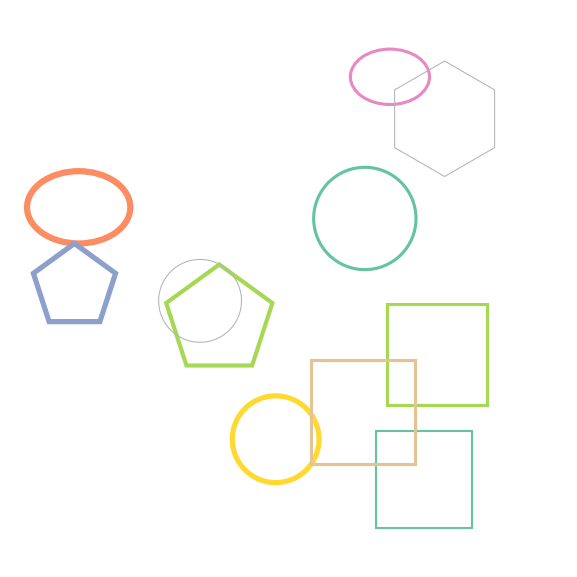[{"shape": "square", "thickness": 1, "radius": 0.42, "center": [0.734, 0.169]}, {"shape": "circle", "thickness": 1.5, "radius": 0.44, "center": [0.632, 0.621]}, {"shape": "oval", "thickness": 3, "radius": 0.45, "center": [0.136, 0.64]}, {"shape": "pentagon", "thickness": 2.5, "radius": 0.37, "center": [0.129, 0.503]}, {"shape": "oval", "thickness": 1.5, "radius": 0.34, "center": [0.675, 0.866]}, {"shape": "pentagon", "thickness": 2, "radius": 0.48, "center": [0.38, 0.444]}, {"shape": "square", "thickness": 1.5, "radius": 0.44, "center": [0.757, 0.385]}, {"shape": "circle", "thickness": 2.5, "radius": 0.38, "center": [0.477, 0.239]}, {"shape": "square", "thickness": 1.5, "radius": 0.45, "center": [0.629, 0.286]}, {"shape": "circle", "thickness": 0.5, "radius": 0.36, "center": [0.346, 0.478]}, {"shape": "hexagon", "thickness": 0.5, "radius": 0.5, "center": [0.77, 0.793]}]